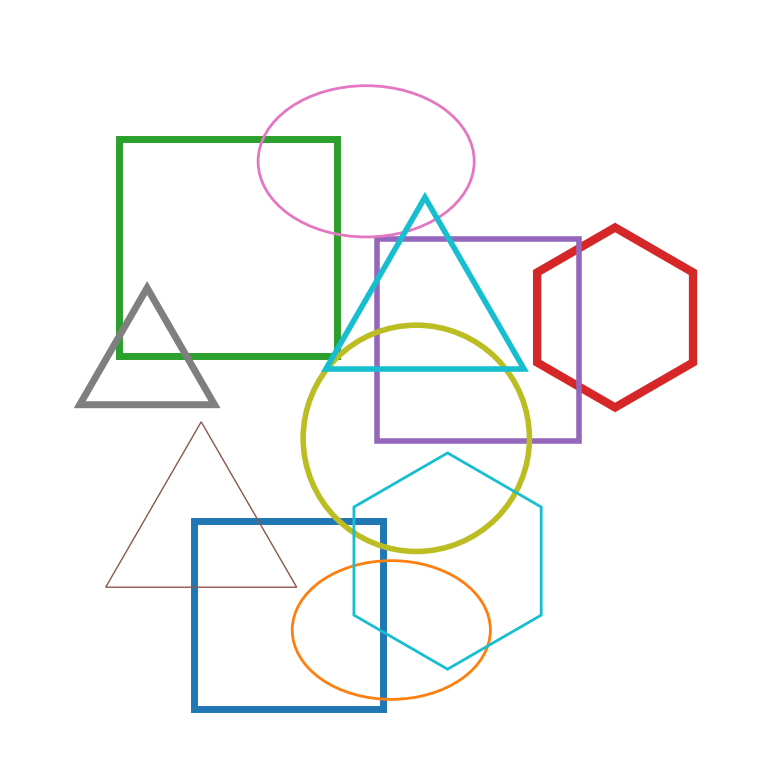[{"shape": "square", "thickness": 2.5, "radius": 0.61, "center": [0.374, 0.201]}, {"shape": "oval", "thickness": 1, "radius": 0.64, "center": [0.508, 0.182]}, {"shape": "square", "thickness": 2.5, "radius": 0.71, "center": [0.296, 0.679]}, {"shape": "hexagon", "thickness": 3, "radius": 0.58, "center": [0.799, 0.588]}, {"shape": "square", "thickness": 2, "radius": 0.66, "center": [0.62, 0.559]}, {"shape": "triangle", "thickness": 0.5, "radius": 0.72, "center": [0.261, 0.309]}, {"shape": "oval", "thickness": 1, "radius": 0.7, "center": [0.475, 0.79]}, {"shape": "triangle", "thickness": 2.5, "radius": 0.51, "center": [0.191, 0.525]}, {"shape": "circle", "thickness": 2, "radius": 0.73, "center": [0.541, 0.431]}, {"shape": "triangle", "thickness": 2, "radius": 0.74, "center": [0.552, 0.595]}, {"shape": "hexagon", "thickness": 1, "radius": 0.7, "center": [0.581, 0.271]}]